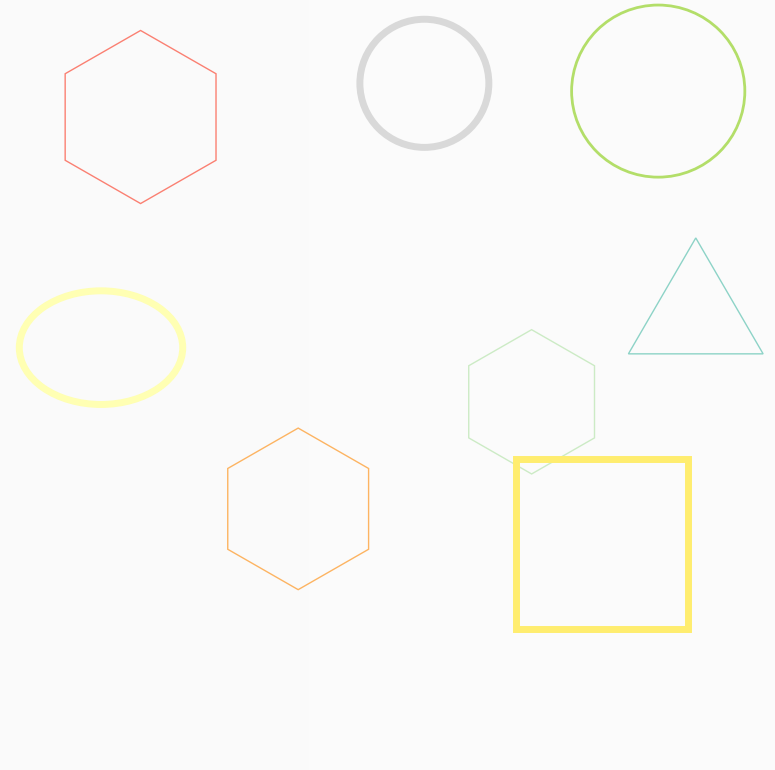[{"shape": "triangle", "thickness": 0.5, "radius": 0.5, "center": [0.898, 0.591]}, {"shape": "oval", "thickness": 2.5, "radius": 0.53, "center": [0.13, 0.549]}, {"shape": "hexagon", "thickness": 0.5, "radius": 0.56, "center": [0.181, 0.848]}, {"shape": "hexagon", "thickness": 0.5, "radius": 0.52, "center": [0.385, 0.339]}, {"shape": "circle", "thickness": 1, "radius": 0.56, "center": [0.849, 0.882]}, {"shape": "circle", "thickness": 2.5, "radius": 0.42, "center": [0.548, 0.892]}, {"shape": "hexagon", "thickness": 0.5, "radius": 0.47, "center": [0.686, 0.478]}, {"shape": "square", "thickness": 2.5, "radius": 0.55, "center": [0.777, 0.293]}]